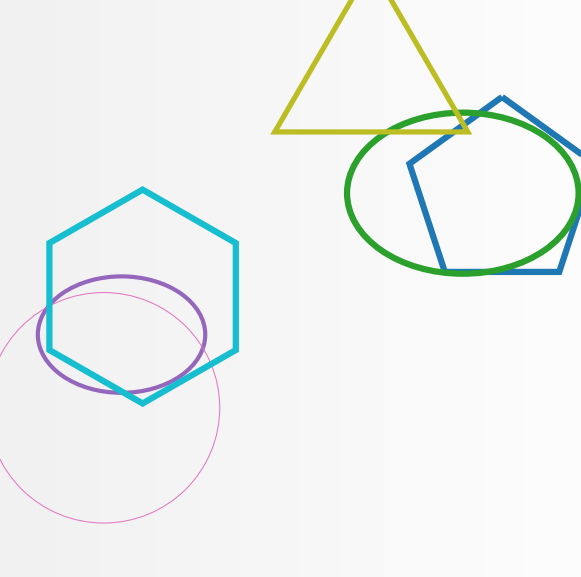[{"shape": "pentagon", "thickness": 3, "radius": 0.84, "center": [0.864, 0.664]}, {"shape": "oval", "thickness": 3, "radius": 1.0, "center": [0.796, 0.665]}, {"shape": "oval", "thickness": 2, "radius": 0.72, "center": [0.209, 0.42]}, {"shape": "circle", "thickness": 0.5, "radius": 1.0, "center": [0.178, 0.293]}, {"shape": "triangle", "thickness": 2.5, "radius": 0.96, "center": [0.639, 0.867]}, {"shape": "hexagon", "thickness": 3, "radius": 0.93, "center": [0.245, 0.486]}]